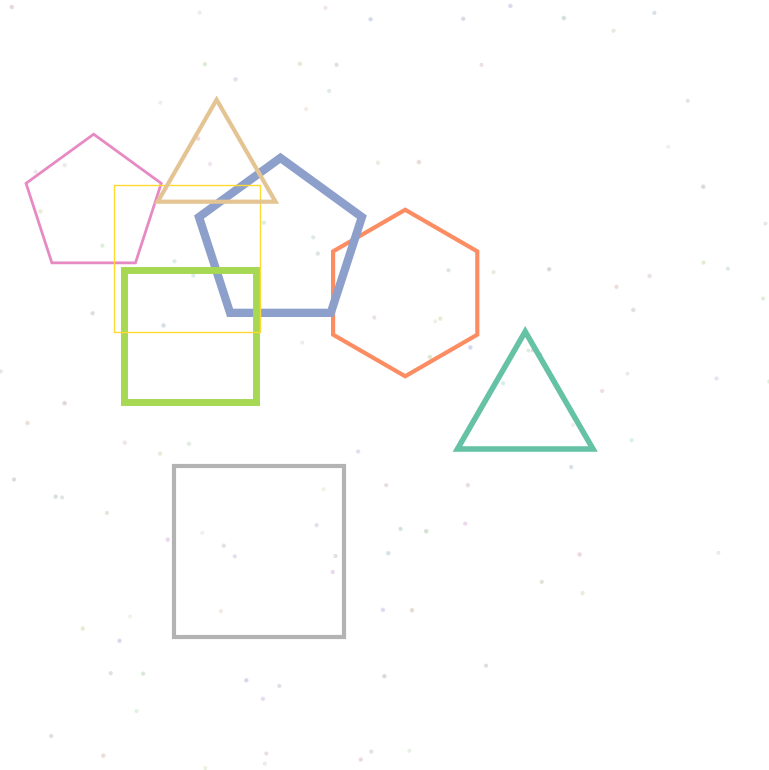[{"shape": "triangle", "thickness": 2, "radius": 0.51, "center": [0.682, 0.468]}, {"shape": "hexagon", "thickness": 1.5, "radius": 0.54, "center": [0.526, 0.619]}, {"shape": "pentagon", "thickness": 3, "radius": 0.56, "center": [0.364, 0.684]}, {"shape": "pentagon", "thickness": 1, "radius": 0.46, "center": [0.122, 0.733]}, {"shape": "square", "thickness": 2.5, "radius": 0.43, "center": [0.247, 0.564]}, {"shape": "square", "thickness": 0.5, "radius": 0.48, "center": [0.243, 0.664]}, {"shape": "triangle", "thickness": 1.5, "radius": 0.44, "center": [0.281, 0.782]}, {"shape": "square", "thickness": 1.5, "radius": 0.55, "center": [0.336, 0.283]}]